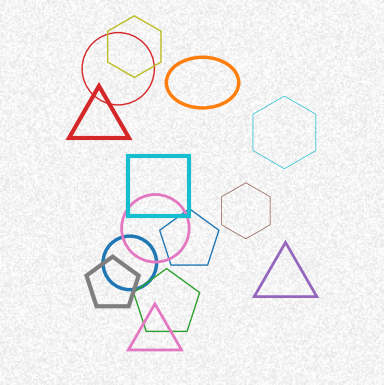[{"shape": "circle", "thickness": 2.5, "radius": 0.35, "center": [0.337, 0.317]}, {"shape": "pentagon", "thickness": 1, "radius": 0.4, "center": [0.492, 0.377]}, {"shape": "oval", "thickness": 2.5, "radius": 0.47, "center": [0.526, 0.785]}, {"shape": "pentagon", "thickness": 1, "radius": 0.45, "center": [0.433, 0.212]}, {"shape": "triangle", "thickness": 3, "radius": 0.45, "center": [0.257, 0.687]}, {"shape": "circle", "thickness": 1, "radius": 0.47, "center": [0.307, 0.821]}, {"shape": "triangle", "thickness": 2, "radius": 0.47, "center": [0.742, 0.276]}, {"shape": "hexagon", "thickness": 0.5, "radius": 0.36, "center": [0.639, 0.453]}, {"shape": "triangle", "thickness": 2, "radius": 0.4, "center": [0.402, 0.131]}, {"shape": "circle", "thickness": 2, "radius": 0.44, "center": [0.404, 0.407]}, {"shape": "pentagon", "thickness": 3, "radius": 0.36, "center": [0.292, 0.262]}, {"shape": "hexagon", "thickness": 1, "radius": 0.4, "center": [0.349, 0.879]}, {"shape": "square", "thickness": 3, "radius": 0.39, "center": [0.412, 0.517]}, {"shape": "hexagon", "thickness": 0.5, "radius": 0.47, "center": [0.739, 0.656]}]